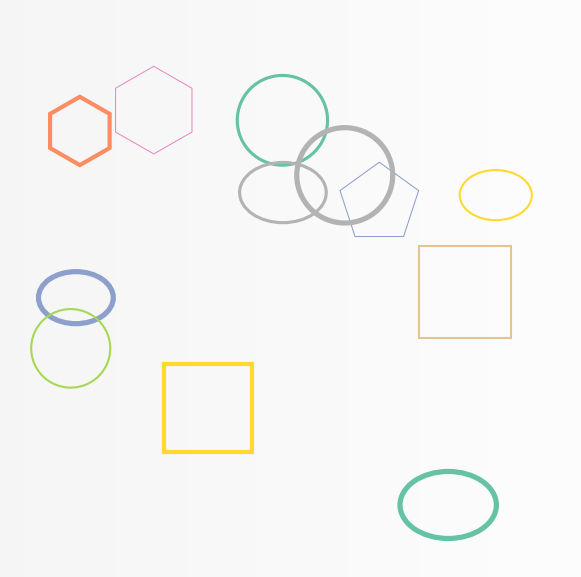[{"shape": "circle", "thickness": 1.5, "radius": 0.39, "center": [0.486, 0.791]}, {"shape": "oval", "thickness": 2.5, "radius": 0.41, "center": [0.771, 0.125]}, {"shape": "hexagon", "thickness": 2, "radius": 0.3, "center": [0.137, 0.772]}, {"shape": "pentagon", "thickness": 0.5, "radius": 0.36, "center": [0.653, 0.647]}, {"shape": "oval", "thickness": 2.5, "radius": 0.32, "center": [0.131, 0.484]}, {"shape": "hexagon", "thickness": 0.5, "radius": 0.38, "center": [0.265, 0.808]}, {"shape": "circle", "thickness": 1, "radius": 0.34, "center": [0.122, 0.396]}, {"shape": "square", "thickness": 2, "radius": 0.38, "center": [0.358, 0.293]}, {"shape": "oval", "thickness": 1, "radius": 0.31, "center": [0.853, 0.661]}, {"shape": "square", "thickness": 1, "radius": 0.4, "center": [0.801, 0.494]}, {"shape": "oval", "thickness": 1.5, "radius": 0.37, "center": [0.487, 0.666]}, {"shape": "circle", "thickness": 2.5, "radius": 0.41, "center": [0.593, 0.696]}]